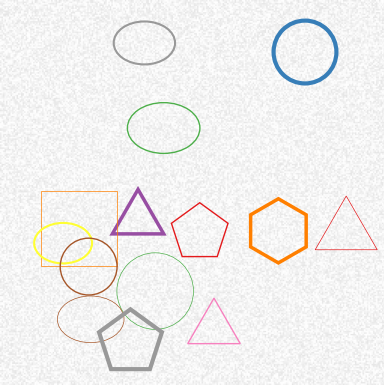[{"shape": "pentagon", "thickness": 1, "radius": 0.39, "center": [0.519, 0.396]}, {"shape": "triangle", "thickness": 0.5, "radius": 0.47, "center": [0.899, 0.398]}, {"shape": "circle", "thickness": 3, "radius": 0.41, "center": [0.792, 0.865]}, {"shape": "circle", "thickness": 0.5, "radius": 0.5, "center": [0.403, 0.244]}, {"shape": "oval", "thickness": 1, "radius": 0.47, "center": [0.425, 0.667]}, {"shape": "triangle", "thickness": 2.5, "radius": 0.38, "center": [0.358, 0.431]}, {"shape": "hexagon", "thickness": 2.5, "radius": 0.42, "center": [0.723, 0.4]}, {"shape": "square", "thickness": 0.5, "radius": 0.49, "center": [0.206, 0.406]}, {"shape": "oval", "thickness": 1.5, "radius": 0.38, "center": [0.164, 0.368]}, {"shape": "oval", "thickness": 0.5, "radius": 0.43, "center": [0.236, 0.171]}, {"shape": "circle", "thickness": 1, "radius": 0.37, "center": [0.23, 0.308]}, {"shape": "triangle", "thickness": 1, "radius": 0.39, "center": [0.556, 0.147]}, {"shape": "oval", "thickness": 1.5, "radius": 0.4, "center": [0.375, 0.888]}, {"shape": "pentagon", "thickness": 3, "radius": 0.43, "center": [0.339, 0.111]}]